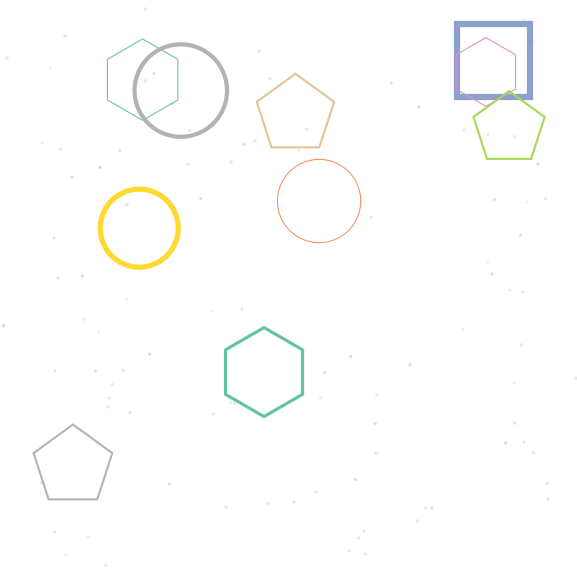[{"shape": "hexagon", "thickness": 0.5, "radius": 0.35, "center": [0.247, 0.861]}, {"shape": "hexagon", "thickness": 1.5, "radius": 0.39, "center": [0.457, 0.355]}, {"shape": "circle", "thickness": 0.5, "radius": 0.36, "center": [0.553, 0.651]}, {"shape": "square", "thickness": 3, "radius": 0.32, "center": [0.854, 0.895]}, {"shape": "hexagon", "thickness": 0.5, "radius": 0.3, "center": [0.841, 0.875]}, {"shape": "pentagon", "thickness": 1, "radius": 0.32, "center": [0.882, 0.776]}, {"shape": "circle", "thickness": 2.5, "radius": 0.34, "center": [0.241, 0.604]}, {"shape": "pentagon", "thickness": 1, "radius": 0.35, "center": [0.512, 0.801]}, {"shape": "pentagon", "thickness": 1, "radius": 0.36, "center": [0.126, 0.192]}, {"shape": "circle", "thickness": 2, "radius": 0.4, "center": [0.313, 0.842]}]